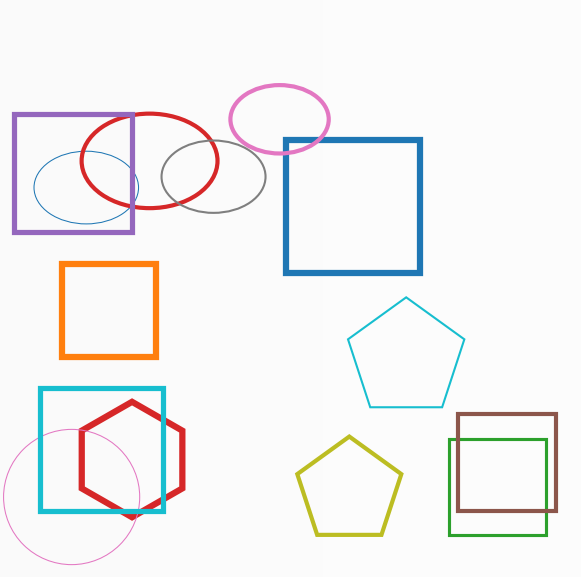[{"shape": "square", "thickness": 3, "radius": 0.58, "center": [0.608, 0.642]}, {"shape": "oval", "thickness": 0.5, "radius": 0.45, "center": [0.148, 0.674]}, {"shape": "square", "thickness": 3, "radius": 0.4, "center": [0.188, 0.461]}, {"shape": "square", "thickness": 1.5, "radius": 0.42, "center": [0.855, 0.155]}, {"shape": "oval", "thickness": 2, "radius": 0.58, "center": [0.257, 0.721]}, {"shape": "hexagon", "thickness": 3, "radius": 0.5, "center": [0.227, 0.203]}, {"shape": "square", "thickness": 2.5, "radius": 0.51, "center": [0.126, 0.7]}, {"shape": "square", "thickness": 2, "radius": 0.42, "center": [0.872, 0.199]}, {"shape": "oval", "thickness": 2, "radius": 0.42, "center": [0.481, 0.793]}, {"shape": "circle", "thickness": 0.5, "radius": 0.59, "center": [0.123, 0.139]}, {"shape": "oval", "thickness": 1, "radius": 0.45, "center": [0.367, 0.693]}, {"shape": "pentagon", "thickness": 2, "radius": 0.47, "center": [0.601, 0.149]}, {"shape": "square", "thickness": 2.5, "radius": 0.53, "center": [0.175, 0.221]}, {"shape": "pentagon", "thickness": 1, "radius": 0.53, "center": [0.699, 0.379]}]